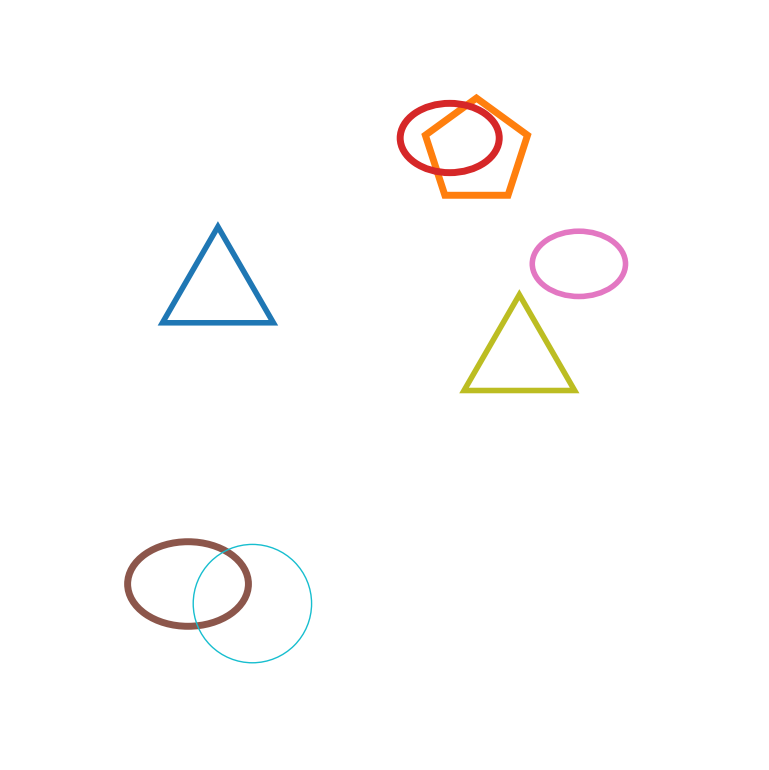[{"shape": "triangle", "thickness": 2, "radius": 0.42, "center": [0.283, 0.622]}, {"shape": "pentagon", "thickness": 2.5, "radius": 0.35, "center": [0.619, 0.803]}, {"shape": "oval", "thickness": 2.5, "radius": 0.32, "center": [0.584, 0.821]}, {"shape": "oval", "thickness": 2.5, "radius": 0.39, "center": [0.244, 0.242]}, {"shape": "oval", "thickness": 2, "radius": 0.3, "center": [0.752, 0.657]}, {"shape": "triangle", "thickness": 2, "radius": 0.41, "center": [0.674, 0.534]}, {"shape": "circle", "thickness": 0.5, "radius": 0.38, "center": [0.328, 0.216]}]